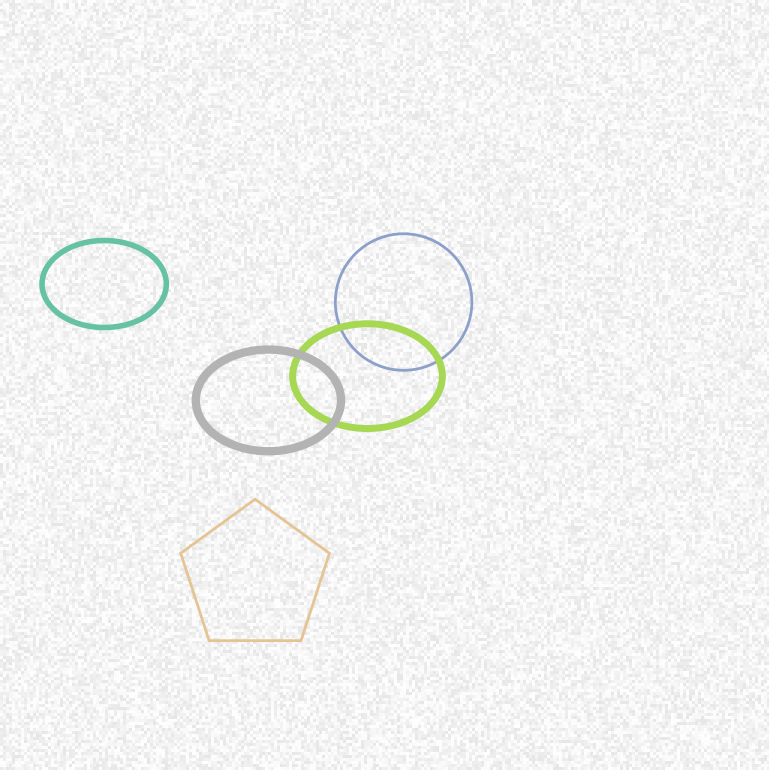[{"shape": "oval", "thickness": 2, "radius": 0.4, "center": [0.135, 0.631]}, {"shape": "circle", "thickness": 1, "radius": 0.44, "center": [0.524, 0.608]}, {"shape": "oval", "thickness": 2.5, "radius": 0.49, "center": [0.477, 0.511]}, {"shape": "pentagon", "thickness": 1, "radius": 0.51, "center": [0.331, 0.25]}, {"shape": "oval", "thickness": 3, "radius": 0.47, "center": [0.349, 0.48]}]